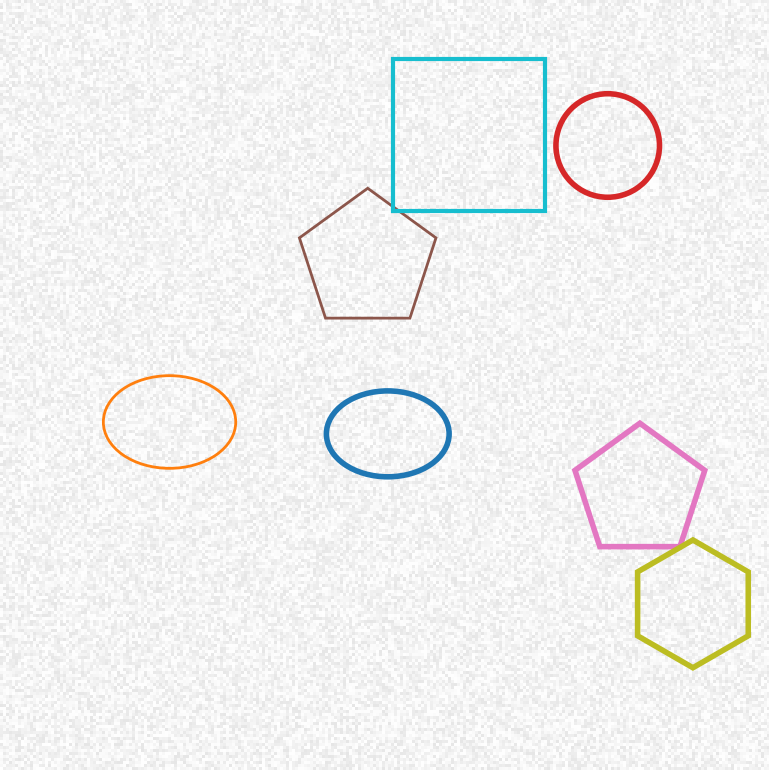[{"shape": "oval", "thickness": 2, "radius": 0.4, "center": [0.504, 0.437]}, {"shape": "oval", "thickness": 1, "radius": 0.43, "center": [0.22, 0.452]}, {"shape": "circle", "thickness": 2, "radius": 0.34, "center": [0.789, 0.811]}, {"shape": "pentagon", "thickness": 1, "radius": 0.47, "center": [0.478, 0.662]}, {"shape": "pentagon", "thickness": 2, "radius": 0.44, "center": [0.831, 0.362]}, {"shape": "hexagon", "thickness": 2, "radius": 0.41, "center": [0.9, 0.216]}, {"shape": "square", "thickness": 1.5, "radius": 0.49, "center": [0.609, 0.825]}]